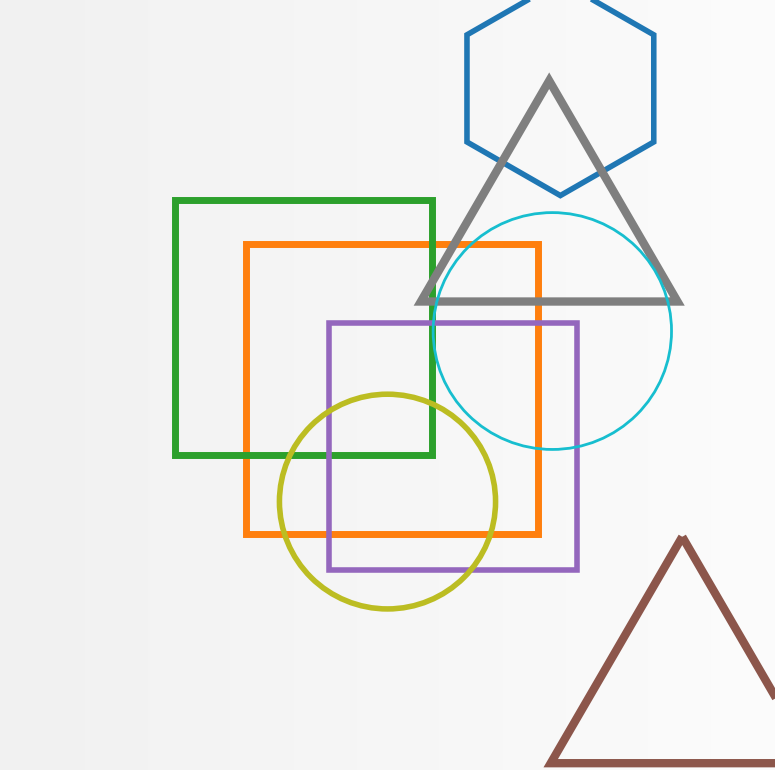[{"shape": "hexagon", "thickness": 2, "radius": 0.7, "center": [0.723, 0.885]}, {"shape": "square", "thickness": 2.5, "radius": 0.94, "center": [0.506, 0.495]}, {"shape": "square", "thickness": 2.5, "radius": 0.83, "center": [0.392, 0.575]}, {"shape": "square", "thickness": 2, "radius": 0.8, "center": [0.585, 0.42]}, {"shape": "triangle", "thickness": 3, "radius": 0.98, "center": [0.88, 0.107]}, {"shape": "triangle", "thickness": 3, "radius": 0.96, "center": [0.709, 0.704]}, {"shape": "circle", "thickness": 2, "radius": 0.7, "center": [0.5, 0.349]}, {"shape": "circle", "thickness": 1, "radius": 0.77, "center": [0.713, 0.57]}]